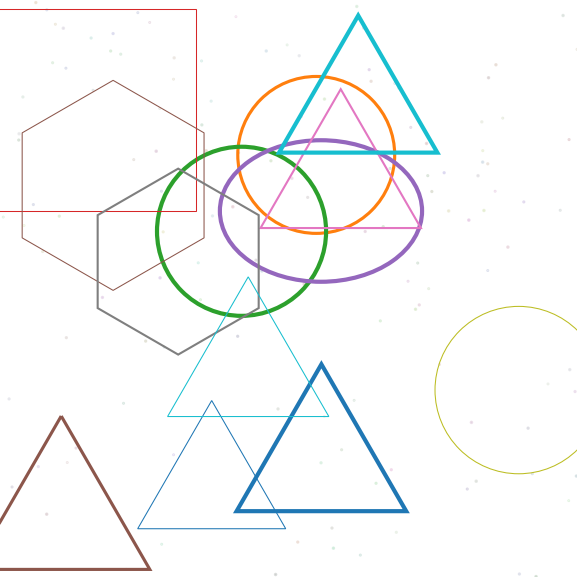[{"shape": "triangle", "thickness": 0.5, "radius": 0.74, "center": [0.367, 0.158]}, {"shape": "triangle", "thickness": 2, "radius": 0.85, "center": [0.557, 0.199]}, {"shape": "circle", "thickness": 1.5, "radius": 0.68, "center": [0.548, 0.731]}, {"shape": "circle", "thickness": 2, "radius": 0.73, "center": [0.418, 0.599]}, {"shape": "square", "thickness": 0.5, "radius": 0.87, "center": [0.165, 0.809]}, {"shape": "oval", "thickness": 2, "radius": 0.88, "center": [0.556, 0.634]}, {"shape": "hexagon", "thickness": 0.5, "radius": 0.91, "center": [0.196, 0.678]}, {"shape": "triangle", "thickness": 1.5, "radius": 0.89, "center": [0.106, 0.102]}, {"shape": "triangle", "thickness": 1, "radius": 0.8, "center": [0.59, 0.684]}, {"shape": "hexagon", "thickness": 1, "radius": 0.8, "center": [0.309, 0.546]}, {"shape": "circle", "thickness": 0.5, "radius": 0.72, "center": [0.898, 0.324]}, {"shape": "triangle", "thickness": 2, "radius": 0.79, "center": [0.62, 0.814]}, {"shape": "triangle", "thickness": 0.5, "radius": 0.81, "center": [0.43, 0.358]}]